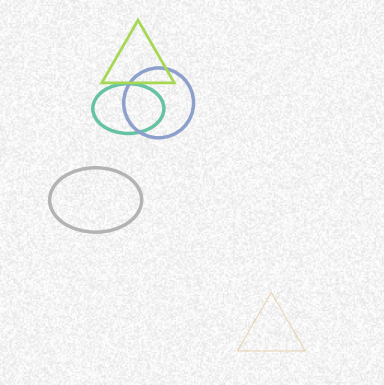[{"shape": "oval", "thickness": 2.5, "radius": 0.46, "center": [0.333, 0.718]}, {"shape": "circle", "thickness": 2.5, "radius": 0.45, "center": [0.412, 0.733]}, {"shape": "triangle", "thickness": 2, "radius": 0.54, "center": [0.359, 0.839]}, {"shape": "triangle", "thickness": 0.5, "radius": 0.51, "center": [0.705, 0.139]}, {"shape": "oval", "thickness": 2.5, "radius": 0.6, "center": [0.248, 0.481]}]